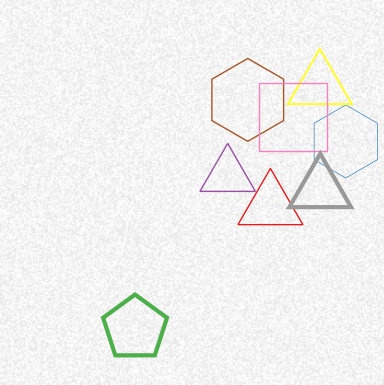[{"shape": "triangle", "thickness": 1, "radius": 0.49, "center": [0.702, 0.465]}, {"shape": "hexagon", "thickness": 0.5, "radius": 0.47, "center": [0.898, 0.633]}, {"shape": "pentagon", "thickness": 3, "radius": 0.44, "center": [0.351, 0.148]}, {"shape": "triangle", "thickness": 1, "radius": 0.42, "center": [0.591, 0.544]}, {"shape": "triangle", "thickness": 1.5, "radius": 0.48, "center": [0.831, 0.778]}, {"shape": "hexagon", "thickness": 1, "radius": 0.54, "center": [0.644, 0.741]}, {"shape": "square", "thickness": 1, "radius": 0.45, "center": [0.761, 0.696]}, {"shape": "triangle", "thickness": 3, "radius": 0.46, "center": [0.832, 0.508]}]